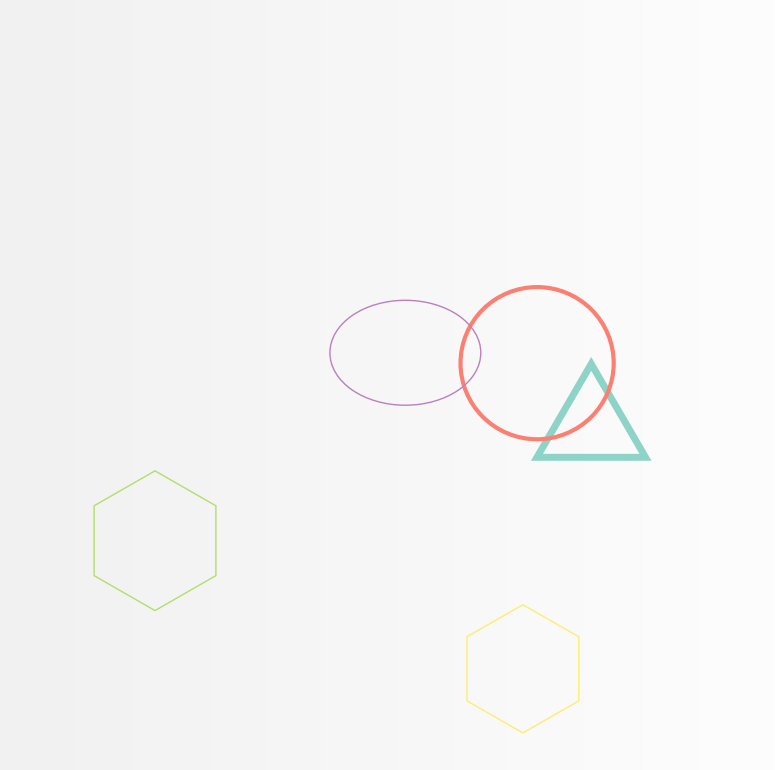[{"shape": "triangle", "thickness": 2.5, "radius": 0.4, "center": [0.763, 0.447]}, {"shape": "circle", "thickness": 1.5, "radius": 0.49, "center": [0.693, 0.528]}, {"shape": "hexagon", "thickness": 0.5, "radius": 0.45, "center": [0.2, 0.298]}, {"shape": "oval", "thickness": 0.5, "radius": 0.49, "center": [0.523, 0.542]}, {"shape": "hexagon", "thickness": 0.5, "radius": 0.42, "center": [0.675, 0.131]}]